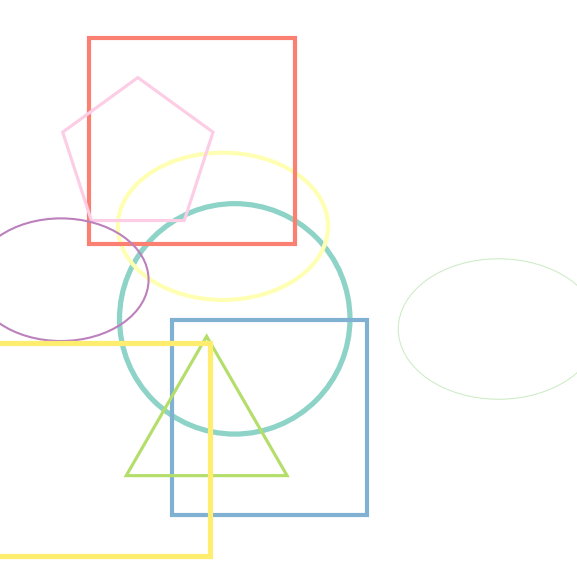[{"shape": "circle", "thickness": 2.5, "radius": 1.0, "center": [0.406, 0.447]}, {"shape": "oval", "thickness": 2, "radius": 0.91, "center": [0.386, 0.607]}, {"shape": "square", "thickness": 2, "radius": 0.89, "center": [0.333, 0.755]}, {"shape": "square", "thickness": 2, "radius": 0.84, "center": [0.467, 0.276]}, {"shape": "triangle", "thickness": 1.5, "radius": 0.8, "center": [0.358, 0.256]}, {"shape": "pentagon", "thickness": 1.5, "radius": 0.68, "center": [0.239, 0.728]}, {"shape": "oval", "thickness": 1, "radius": 0.76, "center": [0.106, 0.515]}, {"shape": "oval", "thickness": 0.5, "radius": 0.87, "center": [0.863, 0.429]}, {"shape": "square", "thickness": 2.5, "radius": 0.92, "center": [0.18, 0.221]}]